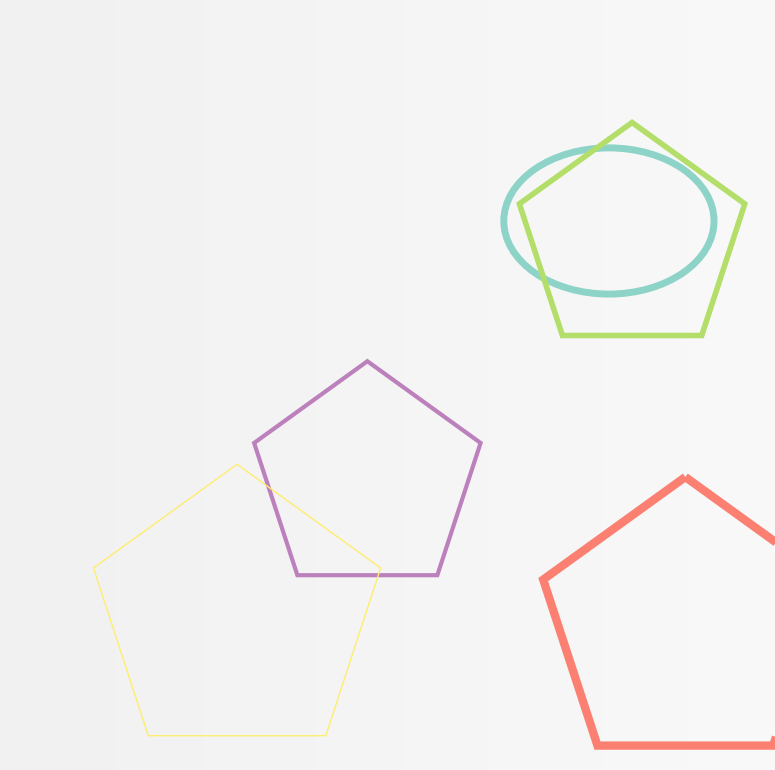[{"shape": "oval", "thickness": 2.5, "radius": 0.68, "center": [0.786, 0.713]}, {"shape": "pentagon", "thickness": 3, "radius": 0.96, "center": [0.884, 0.188]}, {"shape": "pentagon", "thickness": 2, "radius": 0.76, "center": [0.816, 0.688]}, {"shape": "pentagon", "thickness": 1.5, "radius": 0.77, "center": [0.474, 0.377]}, {"shape": "pentagon", "thickness": 0.5, "radius": 0.97, "center": [0.306, 0.202]}]